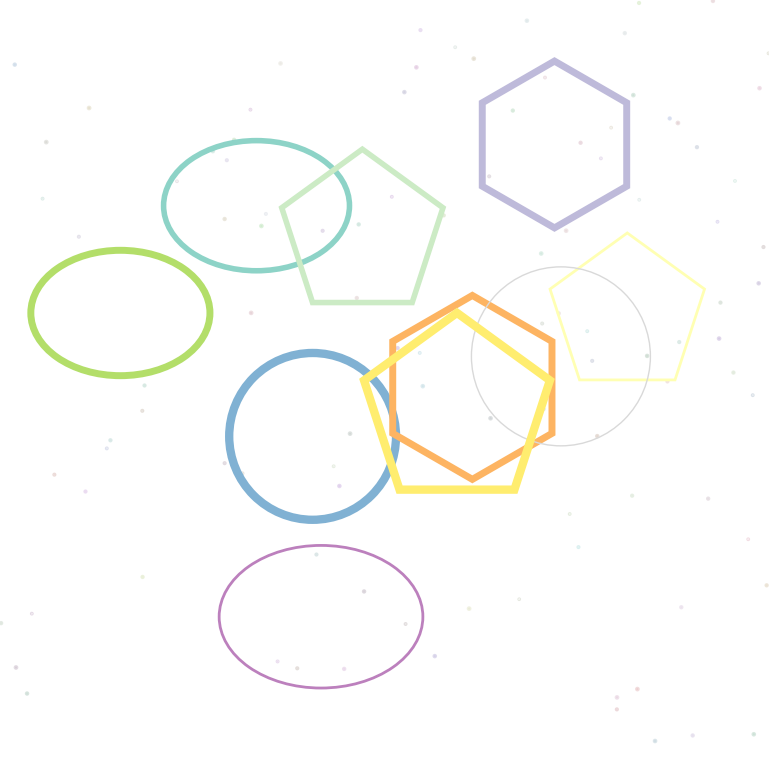[{"shape": "oval", "thickness": 2, "radius": 0.6, "center": [0.333, 0.733]}, {"shape": "pentagon", "thickness": 1, "radius": 0.53, "center": [0.815, 0.592]}, {"shape": "hexagon", "thickness": 2.5, "radius": 0.54, "center": [0.72, 0.812]}, {"shape": "circle", "thickness": 3, "radius": 0.54, "center": [0.406, 0.433]}, {"shape": "hexagon", "thickness": 2.5, "radius": 0.6, "center": [0.613, 0.497]}, {"shape": "oval", "thickness": 2.5, "radius": 0.58, "center": [0.156, 0.594]}, {"shape": "circle", "thickness": 0.5, "radius": 0.58, "center": [0.728, 0.537]}, {"shape": "oval", "thickness": 1, "radius": 0.66, "center": [0.417, 0.199]}, {"shape": "pentagon", "thickness": 2, "radius": 0.55, "center": [0.471, 0.696]}, {"shape": "pentagon", "thickness": 3, "radius": 0.63, "center": [0.593, 0.467]}]